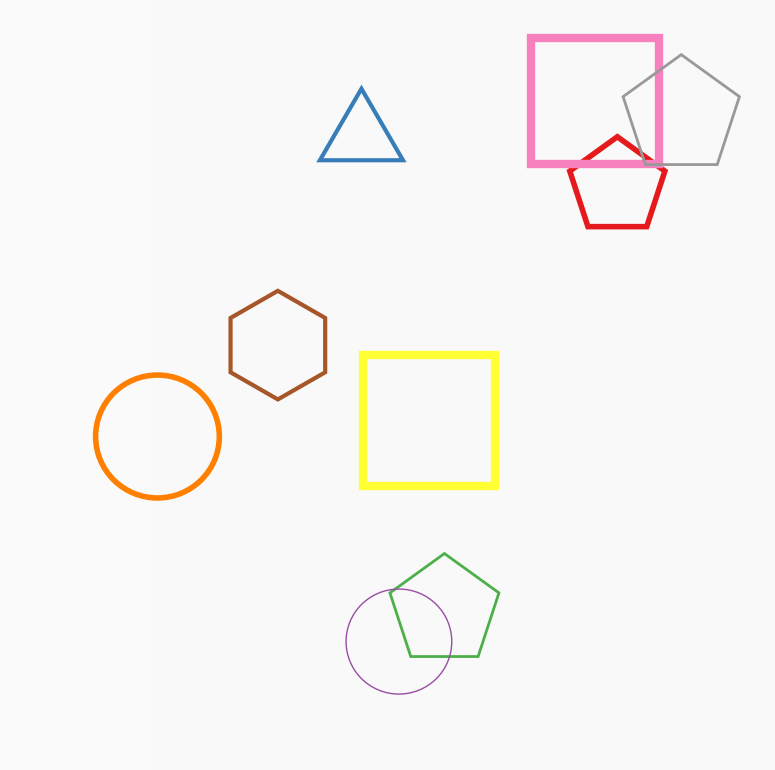[{"shape": "pentagon", "thickness": 2, "radius": 0.32, "center": [0.797, 0.758]}, {"shape": "triangle", "thickness": 1.5, "radius": 0.31, "center": [0.466, 0.823]}, {"shape": "pentagon", "thickness": 1, "radius": 0.37, "center": [0.573, 0.207]}, {"shape": "circle", "thickness": 0.5, "radius": 0.34, "center": [0.515, 0.167]}, {"shape": "circle", "thickness": 2, "radius": 0.4, "center": [0.203, 0.433]}, {"shape": "square", "thickness": 3, "radius": 0.42, "center": [0.553, 0.454]}, {"shape": "hexagon", "thickness": 1.5, "radius": 0.35, "center": [0.359, 0.552]}, {"shape": "square", "thickness": 3, "radius": 0.41, "center": [0.768, 0.869]}, {"shape": "pentagon", "thickness": 1, "radius": 0.39, "center": [0.879, 0.85]}]